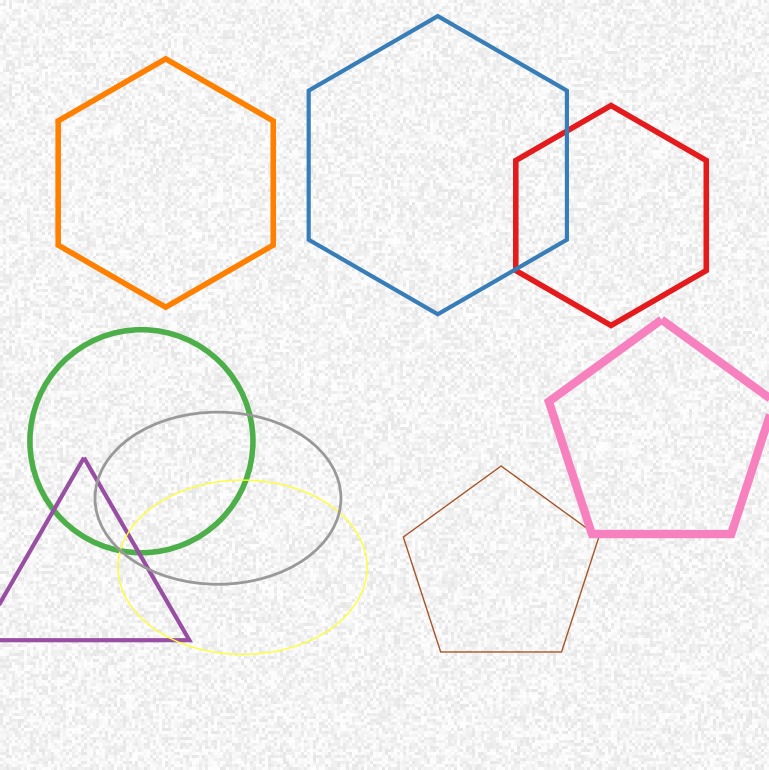[{"shape": "hexagon", "thickness": 2, "radius": 0.71, "center": [0.794, 0.72]}, {"shape": "hexagon", "thickness": 1.5, "radius": 0.97, "center": [0.569, 0.785]}, {"shape": "circle", "thickness": 2, "radius": 0.72, "center": [0.184, 0.427]}, {"shape": "triangle", "thickness": 1.5, "radius": 0.79, "center": [0.109, 0.248]}, {"shape": "hexagon", "thickness": 2, "radius": 0.81, "center": [0.215, 0.762]}, {"shape": "oval", "thickness": 0.5, "radius": 0.81, "center": [0.315, 0.263]}, {"shape": "pentagon", "thickness": 0.5, "radius": 0.67, "center": [0.651, 0.261]}, {"shape": "pentagon", "thickness": 3, "radius": 0.77, "center": [0.859, 0.431]}, {"shape": "oval", "thickness": 1, "radius": 0.8, "center": [0.283, 0.353]}]